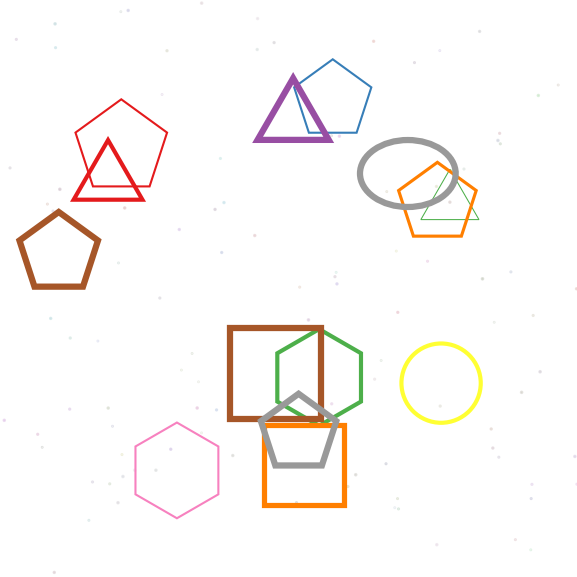[{"shape": "triangle", "thickness": 2, "radius": 0.34, "center": [0.187, 0.688]}, {"shape": "pentagon", "thickness": 1, "radius": 0.42, "center": [0.21, 0.744]}, {"shape": "pentagon", "thickness": 1, "radius": 0.35, "center": [0.576, 0.826]}, {"shape": "triangle", "thickness": 0.5, "radius": 0.29, "center": [0.779, 0.648]}, {"shape": "hexagon", "thickness": 2, "radius": 0.42, "center": [0.553, 0.346]}, {"shape": "triangle", "thickness": 3, "radius": 0.36, "center": [0.508, 0.792]}, {"shape": "square", "thickness": 2.5, "radius": 0.35, "center": [0.526, 0.193]}, {"shape": "pentagon", "thickness": 1.5, "radius": 0.35, "center": [0.757, 0.647]}, {"shape": "circle", "thickness": 2, "radius": 0.34, "center": [0.764, 0.336]}, {"shape": "square", "thickness": 3, "radius": 0.39, "center": [0.477, 0.353]}, {"shape": "pentagon", "thickness": 3, "radius": 0.36, "center": [0.102, 0.561]}, {"shape": "hexagon", "thickness": 1, "radius": 0.41, "center": [0.306, 0.185]}, {"shape": "oval", "thickness": 3, "radius": 0.41, "center": [0.706, 0.699]}, {"shape": "pentagon", "thickness": 3, "radius": 0.34, "center": [0.517, 0.249]}]